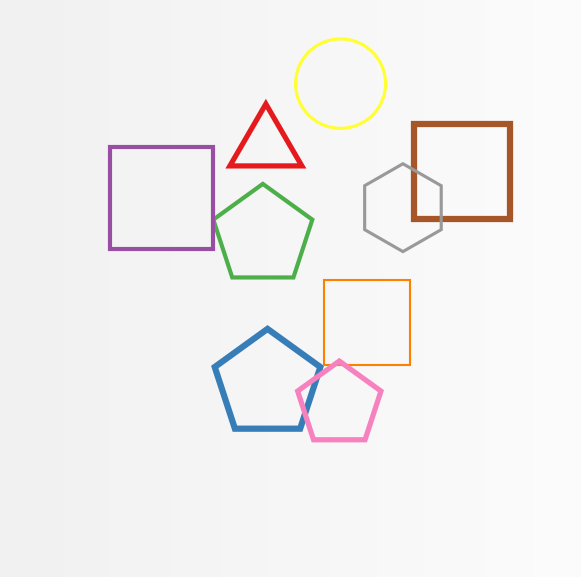[{"shape": "triangle", "thickness": 2.5, "radius": 0.36, "center": [0.457, 0.748]}, {"shape": "pentagon", "thickness": 3, "radius": 0.48, "center": [0.46, 0.334]}, {"shape": "pentagon", "thickness": 2, "radius": 0.45, "center": [0.452, 0.591]}, {"shape": "square", "thickness": 2, "radius": 0.44, "center": [0.277, 0.657]}, {"shape": "square", "thickness": 1, "radius": 0.37, "center": [0.632, 0.441]}, {"shape": "circle", "thickness": 1.5, "radius": 0.39, "center": [0.586, 0.854]}, {"shape": "square", "thickness": 3, "radius": 0.41, "center": [0.795, 0.702]}, {"shape": "pentagon", "thickness": 2.5, "radius": 0.38, "center": [0.584, 0.299]}, {"shape": "hexagon", "thickness": 1.5, "radius": 0.38, "center": [0.693, 0.64]}]